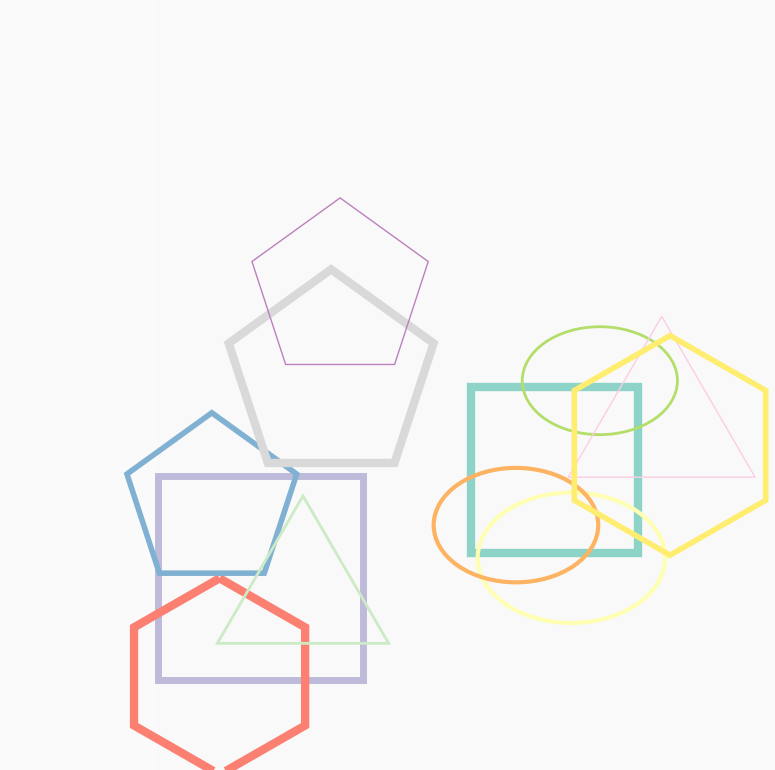[{"shape": "square", "thickness": 3, "radius": 0.54, "center": [0.716, 0.389]}, {"shape": "oval", "thickness": 1.5, "radius": 0.6, "center": [0.737, 0.276]}, {"shape": "square", "thickness": 2.5, "radius": 0.66, "center": [0.336, 0.249]}, {"shape": "hexagon", "thickness": 3, "radius": 0.64, "center": [0.283, 0.122]}, {"shape": "pentagon", "thickness": 2, "radius": 0.58, "center": [0.273, 0.349]}, {"shape": "oval", "thickness": 1.5, "radius": 0.53, "center": [0.666, 0.318]}, {"shape": "oval", "thickness": 1, "radius": 0.5, "center": [0.774, 0.506]}, {"shape": "triangle", "thickness": 0.5, "radius": 0.7, "center": [0.854, 0.45]}, {"shape": "pentagon", "thickness": 3, "radius": 0.69, "center": [0.427, 0.511]}, {"shape": "pentagon", "thickness": 0.5, "radius": 0.6, "center": [0.439, 0.623]}, {"shape": "triangle", "thickness": 1, "radius": 0.64, "center": [0.391, 0.228]}, {"shape": "hexagon", "thickness": 2, "radius": 0.71, "center": [0.865, 0.422]}]